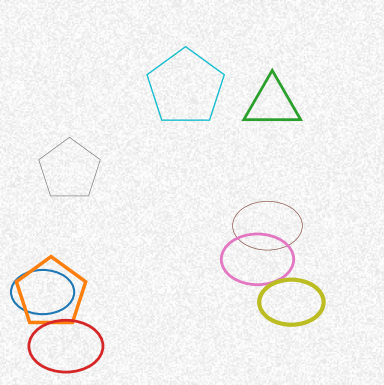[{"shape": "oval", "thickness": 1.5, "radius": 0.41, "center": [0.111, 0.241]}, {"shape": "pentagon", "thickness": 2.5, "radius": 0.47, "center": [0.133, 0.239]}, {"shape": "triangle", "thickness": 2, "radius": 0.43, "center": [0.707, 0.732]}, {"shape": "oval", "thickness": 2, "radius": 0.48, "center": [0.171, 0.101]}, {"shape": "oval", "thickness": 0.5, "radius": 0.45, "center": [0.695, 0.414]}, {"shape": "oval", "thickness": 2, "radius": 0.47, "center": [0.669, 0.326]}, {"shape": "pentagon", "thickness": 0.5, "radius": 0.42, "center": [0.181, 0.559]}, {"shape": "oval", "thickness": 3, "radius": 0.42, "center": [0.757, 0.215]}, {"shape": "pentagon", "thickness": 1, "radius": 0.53, "center": [0.482, 0.773]}]